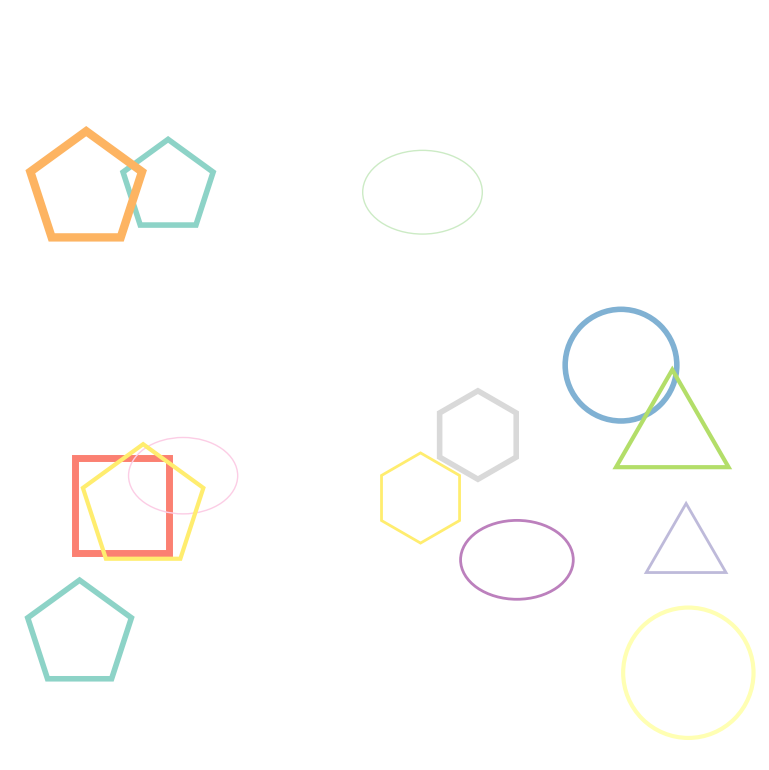[{"shape": "pentagon", "thickness": 2, "radius": 0.35, "center": [0.103, 0.176]}, {"shape": "pentagon", "thickness": 2, "radius": 0.31, "center": [0.218, 0.757]}, {"shape": "circle", "thickness": 1.5, "radius": 0.42, "center": [0.894, 0.126]}, {"shape": "triangle", "thickness": 1, "radius": 0.3, "center": [0.891, 0.286]}, {"shape": "square", "thickness": 2.5, "radius": 0.31, "center": [0.158, 0.344]}, {"shape": "circle", "thickness": 2, "radius": 0.36, "center": [0.806, 0.526]}, {"shape": "pentagon", "thickness": 3, "radius": 0.38, "center": [0.112, 0.753]}, {"shape": "triangle", "thickness": 1.5, "radius": 0.42, "center": [0.873, 0.435]}, {"shape": "oval", "thickness": 0.5, "radius": 0.35, "center": [0.238, 0.382]}, {"shape": "hexagon", "thickness": 2, "radius": 0.29, "center": [0.621, 0.435]}, {"shape": "oval", "thickness": 1, "radius": 0.37, "center": [0.671, 0.273]}, {"shape": "oval", "thickness": 0.5, "radius": 0.39, "center": [0.549, 0.75]}, {"shape": "pentagon", "thickness": 1.5, "radius": 0.41, "center": [0.186, 0.341]}, {"shape": "hexagon", "thickness": 1, "radius": 0.29, "center": [0.546, 0.353]}]